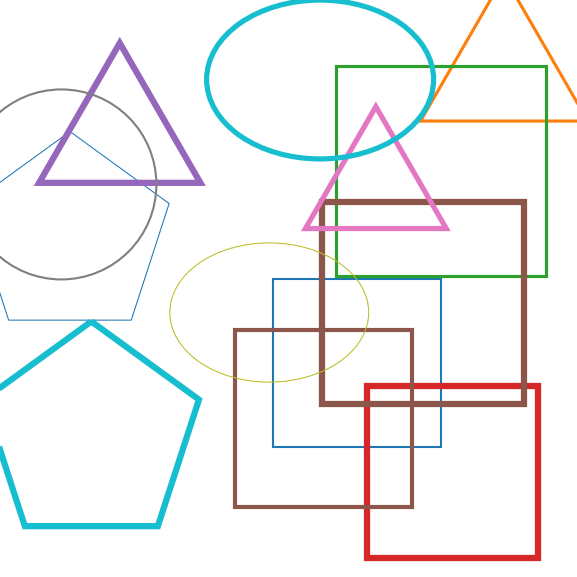[{"shape": "square", "thickness": 1, "radius": 0.73, "center": [0.618, 0.37]}, {"shape": "pentagon", "thickness": 0.5, "radius": 0.9, "center": [0.121, 0.591]}, {"shape": "triangle", "thickness": 1.5, "radius": 0.84, "center": [0.873, 0.873]}, {"shape": "square", "thickness": 1.5, "radius": 0.91, "center": [0.763, 0.703]}, {"shape": "square", "thickness": 3, "radius": 0.74, "center": [0.784, 0.182]}, {"shape": "triangle", "thickness": 3, "radius": 0.81, "center": [0.207, 0.763]}, {"shape": "square", "thickness": 3, "radius": 0.88, "center": [0.733, 0.474]}, {"shape": "square", "thickness": 2, "radius": 0.76, "center": [0.56, 0.274]}, {"shape": "triangle", "thickness": 2.5, "radius": 0.7, "center": [0.651, 0.674]}, {"shape": "circle", "thickness": 1, "radius": 0.82, "center": [0.106, 0.68]}, {"shape": "oval", "thickness": 0.5, "radius": 0.86, "center": [0.466, 0.458]}, {"shape": "oval", "thickness": 2.5, "radius": 0.98, "center": [0.554, 0.861]}, {"shape": "pentagon", "thickness": 3, "radius": 0.98, "center": [0.158, 0.247]}]